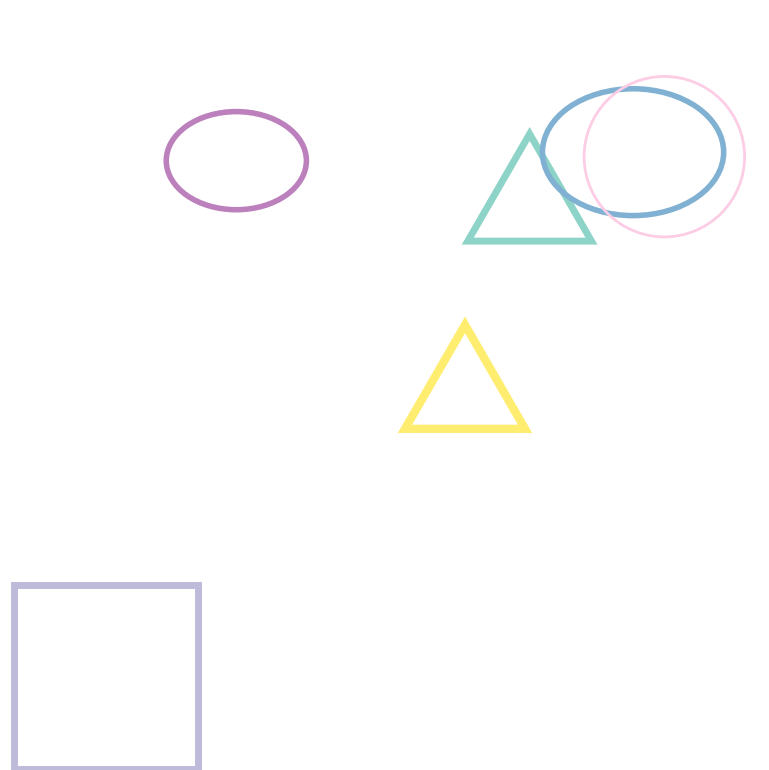[{"shape": "triangle", "thickness": 2.5, "radius": 0.46, "center": [0.688, 0.733]}, {"shape": "square", "thickness": 2.5, "radius": 0.6, "center": [0.138, 0.121]}, {"shape": "oval", "thickness": 2, "radius": 0.59, "center": [0.822, 0.802]}, {"shape": "circle", "thickness": 1, "radius": 0.52, "center": [0.863, 0.797]}, {"shape": "oval", "thickness": 2, "radius": 0.46, "center": [0.307, 0.791]}, {"shape": "triangle", "thickness": 3, "radius": 0.45, "center": [0.604, 0.488]}]